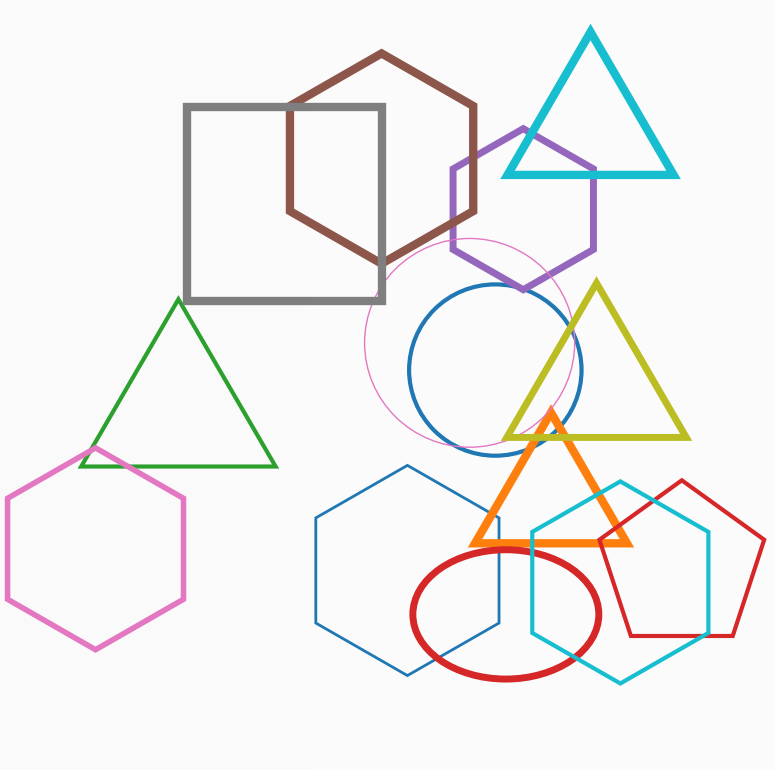[{"shape": "hexagon", "thickness": 1, "radius": 0.68, "center": [0.526, 0.259]}, {"shape": "circle", "thickness": 1.5, "radius": 0.56, "center": [0.639, 0.519]}, {"shape": "triangle", "thickness": 3, "radius": 0.57, "center": [0.711, 0.351]}, {"shape": "triangle", "thickness": 1.5, "radius": 0.72, "center": [0.23, 0.467]}, {"shape": "oval", "thickness": 2.5, "radius": 0.6, "center": [0.653, 0.202]}, {"shape": "pentagon", "thickness": 1.5, "radius": 0.56, "center": [0.88, 0.264]}, {"shape": "hexagon", "thickness": 2.5, "radius": 0.52, "center": [0.675, 0.728]}, {"shape": "hexagon", "thickness": 3, "radius": 0.68, "center": [0.492, 0.794]}, {"shape": "circle", "thickness": 0.5, "radius": 0.68, "center": [0.606, 0.555]}, {"shape": "hexagon", "thickness": 2, "radius": 0.66, "center": [0.123, 0.287]}, {"shape": "square", "thickness": 3, "radius": 0.63, "center": [0.367, 0.735]}, {"shape": "triangle", "thickness": 2.5, "radius": 0.67, "center": [0.77, 0.499]}, {"shape": "triangle", "thickness": 3, "radius": 0.62, "center": [0.762, 0.835]}, {"shape": "hexagon", "thickness": 1.5, "radius": 0.66, "center": [0.8, 0.244]}]